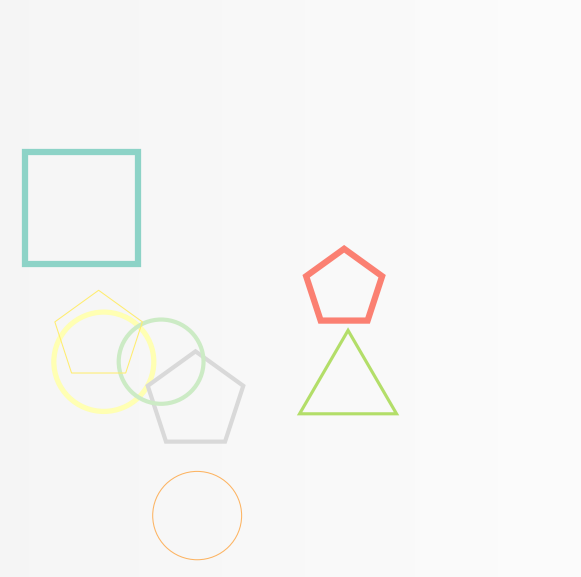[{"shape": "square", "thickness": 3, "radius": 0.48, "center": [0.14, 0.639]}, {"shape": "circle", "thickness": 2.5, "radius": 0.43, "center": [0.179, 0.373]}, {"shape": "pentagon", "thickness": 3, "radius": 0.34, "center": [0.592, 0.5]}, {"shape": "circle", "thickness": 0.5, "radius": 0.38, "center": [0.339, 0.106]}, {"shape": "triangle", "thickness": 1.5, "radius": 0.48, "center": [0.599, 0.331]}, {"shape": "pentagon", "thickness": 2, "radius": 0.43, "center": [0.336, 0.304]}, {"shape": "circle", "thickness": 2, "radius": 0.36, "center": [0.277, 0.373]}, {"shape": "pentagon", "thickness": 0.5, "radius": 0.4, "center": [0.17, 0.417]}]